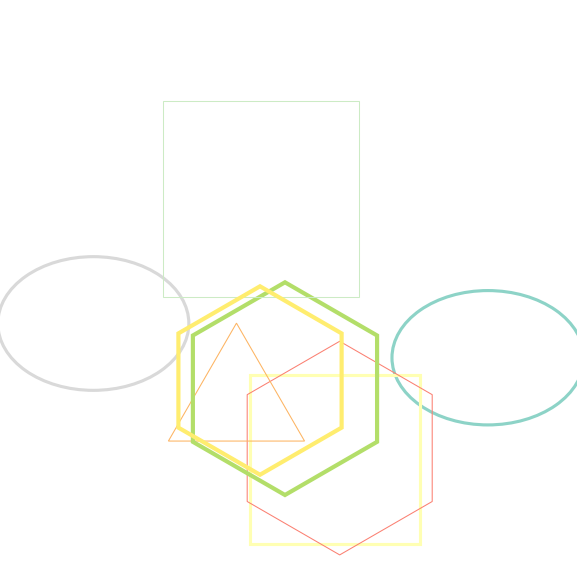[{"shape": "oval", "thickness": 1.5, "radius": 0.83, "center": [0.845, 0.38]}, {"shape": "square", "thickness": 1.5, "radius": 0.73, "center": [0.581, 0.203]}, {"shape": "hexagon", "thickness": 0.5, "radius": 0.92, "center": [0.588, 0.223]}, {"shape": "triangle", "thickness": 0.5, "radius": 0.68, "center": [0.409, 0.303]}, {"shape": "hexagon", "thickness": 2, "radius": 0.92, "center": [0.493, 0.326]}, {"shape": "oval", "thickness": 1.5, "radius": 0.83, "center": [0.162, 0.439]}, {"shape": "square", "thickness": 0.5, "radius": 0.85, "center": [0.451, 0.655]}, {"shape": "hexagon", "thickness": 2, "radius": 0.82, "center": [0.45, 0.34]}]